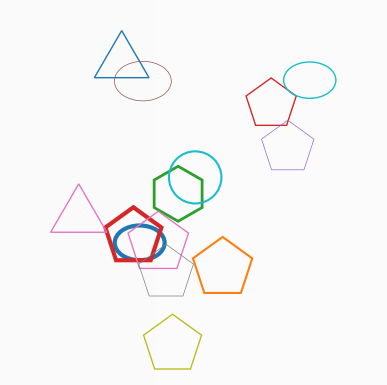[{"shape": "triangle", "thickness": 1, "radius": 0.41, "center": [0.314, 0.839]}, {"shape": "oval", "thickness": 3, "radius": 0.32, "center": [0.36, 0.369]}, {"shape": "pentagon", "thickness": 1.5, "radius": 0.4, "center": [0.575, 0.304]}, {"shape": "hexagon", "thickness": 2, "radius": 0.36, "center": [0.46, 0.497]}, {"shape": "pentagon", "thickness": 1, "radius": 0.34, "center": [0.7, 0.73]}, {"shape": "pentagon", "thickness": 3, "radius": 0.38, "center": [0.344, 0.386]}, {"shape": "pentagon", "thickness": 0.5, "radius": 0.36, "center": [0.743, 0.617]}, {"shape": "oval", "thickness": 0.5, "radius": 0.37, "center": [0.369, 0.789]}, {"shape": "pentagon", "thickness": 1, "radius": 0.41, "center": [0.408, 0.369]}, {"shape": "triangle", "thickness": 1, "radius": 0.42, "center": [0.203, 0.439]}, {"shape": "pentagon", "thickness": 0.5, "radius": 0.37, "center": [0.429, 0.291]}, {"shape": "pentagon", "thickness": 1, "radius": 0.39, "center": [0.445, 0.105]}, {"shape": "circle", "thickness": 1.5, "radius": 0.34, "center": [0.504, 0.539]}, {"shape": "oval", "thickness": 1, "radius": 0.34, "center": [0.799, 0.792]}]